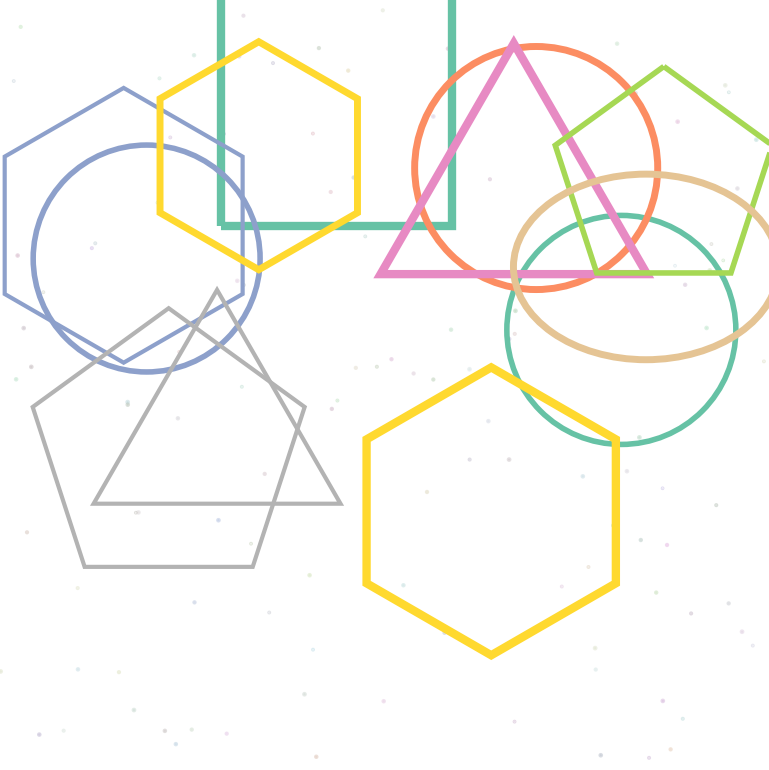[{"shape": "circle", "thickness": 2, "radius": 0.74, "center": [0.807, 0.572]}, {"shape": "square", "thickness": 3, "radius": 0.75, "center": [0.437, 0.856]}, {"shape": "circle", "thickness": 2.5, "radius": 0.79, "center": [0.696, 0.782]}, {"shape": "circle", "thickness": 2, "radius": 0.74, "center": [0.19, 0.664]}, {"shape": "hexagon", "thickness": 1.5, "radius": 0.89, "center": [0.161, 0.707]}, {"shape": "triangle", "thickness": 3, "radius": 1.0, "center": [0.667, 0.744]}, {"shape": "pentagon", "thickness": 2, "radius": 0.74, "center": [0.862, 0.765]}, {"shape": "hexagon", "thickness": 2.5, "radius": 0.74, "center": [0.336, 0.798]}, {"shape": "hexagon", "thickness": 3, "radius": 0.93, "center": [0.638, 0.336]}, {"shape": "oval", "thickness": 2.5, "radius": 0.86, "center": [0.839, 0.653]}, {"shape": "pentagon", "thickness": 1.5, "radius": 0.93, "center": [0.219, 0.414]}, {"shape": "triangle", "thickness": 1.5, "radius": 0.93, "center": [0.282, 0.438]}]